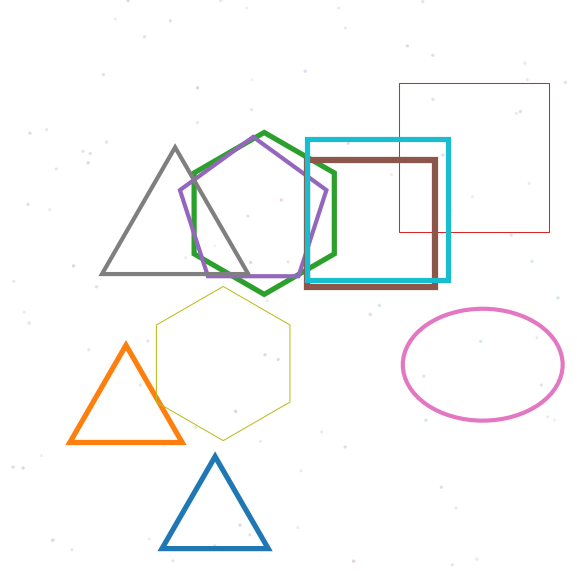[{"shape": "triangle", "thickness": 2.5, "radius": 0.53, "center": [0.372, 0.102]}, {"shape": "triangle", "thickness": 2.5, "radius": 0.56, "center": [0.218, 0.289]}, {"shape": "hexagon", "thickness": 2.5, "radius": 0.7, "center": [0.458, 0.63]}, {"shape": "square", "thickness": 0.5, "radius": 0.65, "center": [0.821, 0.726]}, {"shape": "pentagon", "thickness": 2, "radius": 0.67, "center": [0.438, 0.629]}, {"shape": "square", "thickness": 3, "radius": 0.55, "center": [0.643, 0.612]}, {"shape": "oval", "thickness": 2, "radius": 0.69, "center": [0.836, 0.368]}, {"shape": "triangle", "thickness": 2, "radius": 0.73, "center": [0.303, 0.598]}, {"shape": "hexagon", "thickness": 0.5, "radius": 0.67, "center": [0.386, 0.37]}, {"shape": "square", "thickness": 2.5, "radius": 0.61, "center": [0.654, 0.637]}]